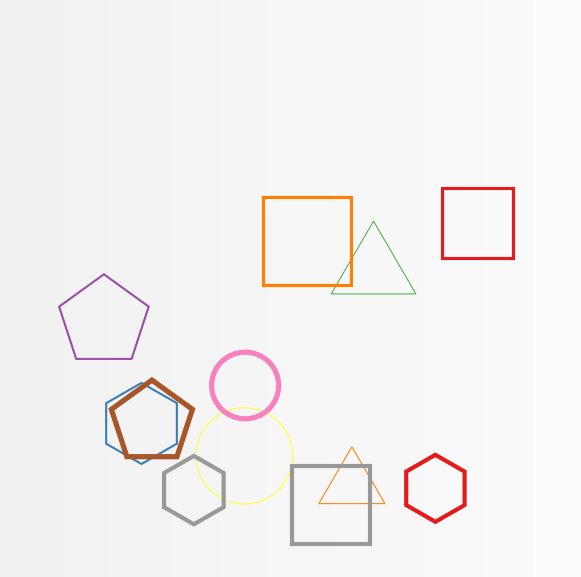[{"shape": "square", "thickness": 1.5, "radius": 0.31, "center": [0.821, 0.613]}, {"shape": "hexagon", "thickness": 2, "radius": 0.29, "center": [0.749, 0.154]}, {"shape": "hexagon", "thickness": 1, "radius": 0.35, "center": [0.243, 0.266]}, {"shape": "triangle", "thickness": 0.5, "radius": 0.42, "center": [0.643, 0.532]}, {"shape": "pentagon", "thickness": 1, "radius": 0.41, "center": [0.179, 0.443]}, {"shape": "square", "thickness": 1.5, "radius": 0.38, "center": [0.529, 0.581]}, {"shape": "triangle", "thickness": 0.5, "radius": 0.33, "center": [0.605, 0.16]}, {"shape": "circle", "thickness": 0.5, "radius": 0.42, "center": [0.42, 0.21]}, {"shape": "pentagon", "thickness": 2.5, "radius": 0.37, "center": [0.261, 0.268]}, {"shape": "circle", "thickness": 2.5, "radius": 0.29, "center": [0.422, 0.332]}, {"shape": "hexagon", "thickness": 2, "radius": 0.3, "center": [0.334, 0.15]}, {"shape": "square", "thickness": 2, "radius": 0.34, "center": [0.57, 0.125]}]